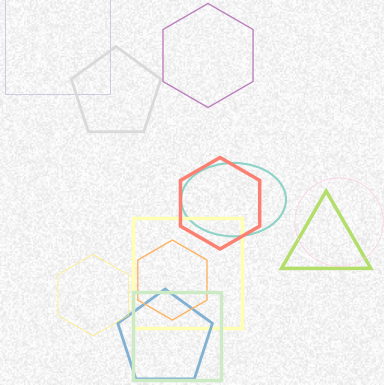[{"shape": "oval", "thickness": 1.5, "radius": 0.68, "center": [0.607, 0.481]}, {"shape": "square", "thickness": 2.5, "radius": 0.71, "center": [0.487, 0.291]}, {"shape": "square", "thickness": 0.5, "radius": 0.68, "center": [0.15, 0.891]}, {"shape": "hexagon", "thickness": 2.5, "radius": 0.59, "center": [0.572, 0.472]}, {"shape": "pentagon", "thickness": 2, "radius": 0.65, "center": [0.429, 0.12]}, {"shape": "hexagon", "thickness": 1, "radius": 0.52, "center": [0.448, 0.273]}, {"shape": "triangle", "thickness": 2.5, "radius": 0.67, "center": [0.847, 0.37]}, {"shape": "circle", "thickness": 0.5, "radius": 0.57, "center": [0.881, 0.423]}, {"shape": "pentagon", "thickness": 2, "radius": 0.61, "center": [0.301, 0.757]}, {"shape": "hexagon", "thickness": 1, "radius": 0.68, "center": [0.54, 0.856]}, {"shape": "square", "thickness": 2.5, "radius": 0.57, "center": [0.46, 0.127]}, {"shape": "hexagon", "thickness": 0.5, "radius": 0.53, "center": [0.242, 0.233]}]